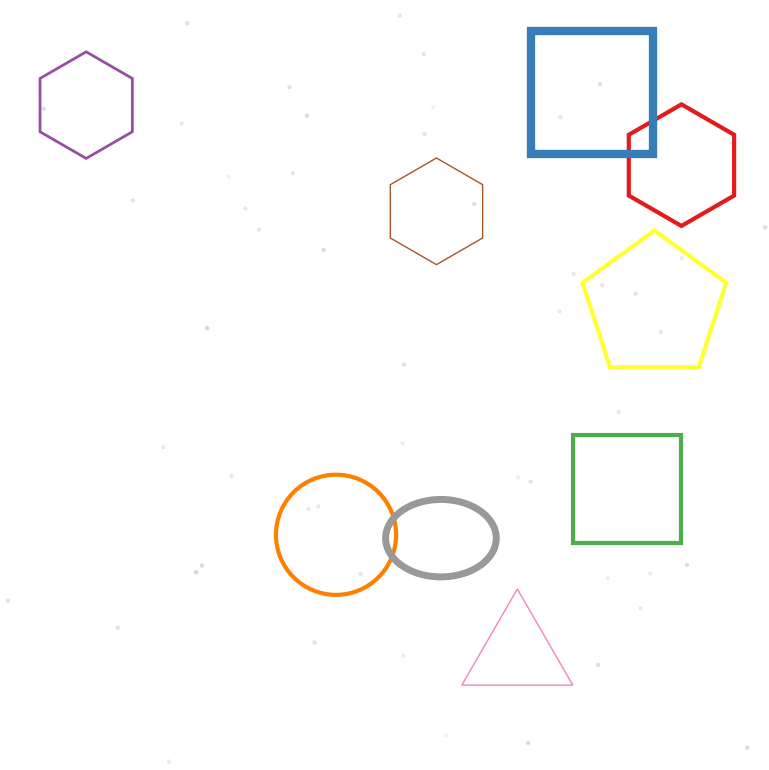[{"shape": "hexagon", "thickness": 1.5, "radius": 0.39, "center": [0.885, 0.786]}, {"shape": "square", "thickness": 3, "radius": 0.4, "center": [0.769, 0.88]}, {"shape": "square", "thickness": 1.5, "radius": 0.35, "center": [0.814, 0.365]}, {"shape": "hexagon", "thickness": 1, "radius": 0.35, "center": [0.112, 0.863]}, {"shape": "circle", "thickness": 1.5, "radius": 0.39, "center": [0.436, 0.305]}, {"shape": "pentagon", "thickness": 1.5, "radius": 0.49, "center": [0.85, 0.603]}, {"shape": "hexagon", "thickness": 0.5, "radius": 0.35, "center": [0.567, 0.726]}, {"shape": "triangle", "thickness": 0.5, "radius": 0.42, "center": [0.672, 0.152]}, {"shape": "oval", "thickness": 2.5, "radius": 0.36, "center": [0.573, 0.301]}]